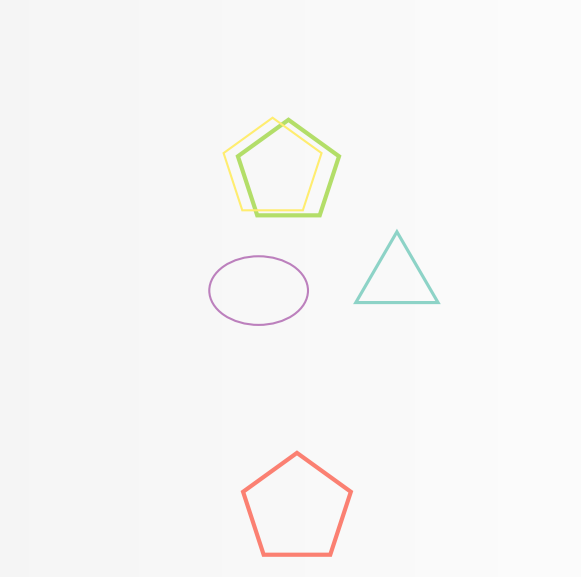[{"shape": "triangle", "thickness": 1.5, "radius": 0.41, "center": [0.683, 0.516]}, {"shape": "pentagon", "thickness": 2, "radius": 0.49, "center": [0.511, 0.117]}, {"shape": "pentagon", "thickness": 2, "radius": 0.46, "center": [0.496, 0.7]}, {"shape": "oval", "thickness": 1, "radius": 0.42, "center": [0.445, 0.496]}, {"shape": "pentagon", "thickness": 1, "radius": 0.44, "center": [0.469, 0.707]}]